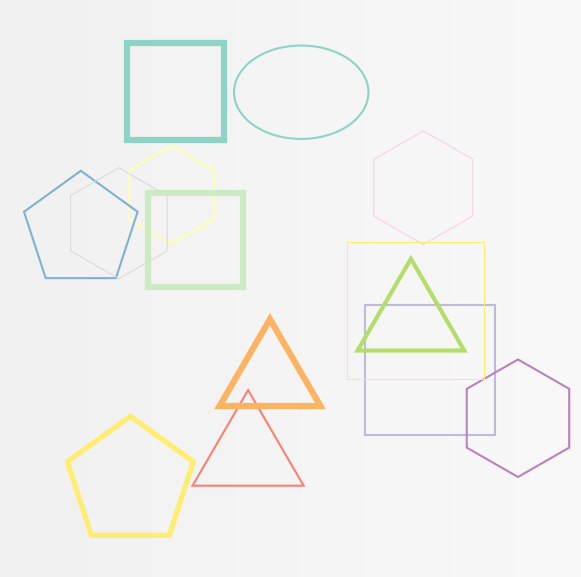[{"shape": "oval", "thickness": 1, "radius": 0.58, "center": [0.518, 0.839]}, {"shape": "square", "thickness": 3, "radius": 0.42, "center": [0.302, 0.84]}, {"shape": "hexagon", "thickness": 1, "radius": 0.42, "center": [0.295, 0.662]}, {"shape": "square", "thickness": 1, "radius": 0.56, "center": [0.74, 0.358]}, {"shape": "triangle", "thickness": 1, "radius": 0.55, "center": [0.427, 0.213]}, {"shape": "pentagon", "thickness": 1, "radius": 0.51, "center": [0.139, 0.601]}, {"shape": "triangle", "thickness": 3, "radius": 0.5, "center": [0.464, 0.346]}, {"shape": "triangle", "thickness": 2, "radius": 0.53, "center": [0.707, 0.445]}, {"shape": "hexagon", "thickness": 0.5, "radius": 0.49, "center": [0.728, 0.674]}, {"shape": "hexagon", "thickness": 0.5, "radius": 0.48, "center": [0.204, 0.613]}, {"shape": "hexagon", "thickness": 1, "radius": 0.51, "center": [0.891, 0.275]}, {"shape": "square", "thickness": 3, "radius": 0.41, "center": [0.336, 0.584]}, {"shape": "square", "thickness": 0.5, "radius": 0.59, "center": [0.715, 0.462]}, {"shape": "pentagon", "thickness": 2.5, "radius": 0.57, "center": [0.224, 0.164]}]